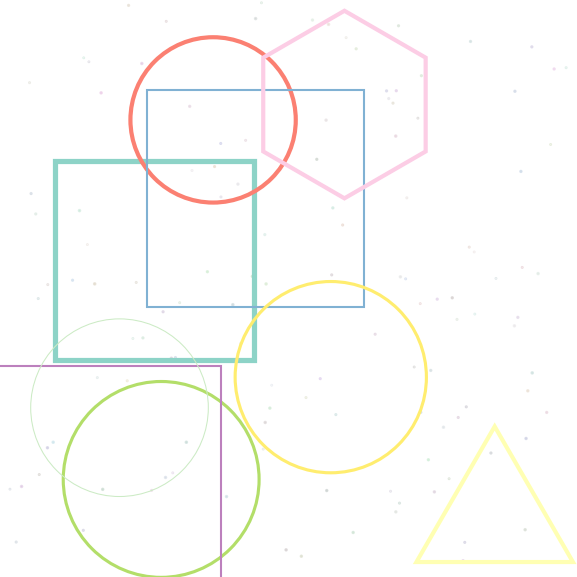[{"shape": "square", "thickness": 2.5, "radius": 0.86, "center": [0.268, 0.549]}, {"shape": "triangle", "thickness": 2, "radius": 0.78, "center": [0.857, 0.104]}, {"shape": "circle", "thickness": 2, "radius": 0.72, "center": [0.369, 0.792]}, {"shape": "square", "thickness": 1, "radius": 0.94, "center": [0.442, 0.656]}, {"shape": "circle", "thickness": 1.5, "radius": 0.85, "center": [0.279, 0.169]}, {"shape": "hexagon", "thickness": 2, "radius": 0.81, "center": [0.596, 0.818]}, {"shape": "square", "thickness": 1, "radius": 0.99, "center": [0.186, 0.169]}, {"shape": "circle", "thickness": 0.5, "radius": 0.77, "center": [0.207, 0.293]}, {"shape": "circle", "thickness": 1.5, "radius": 0.83, "center": [0.573, 0.346]}]